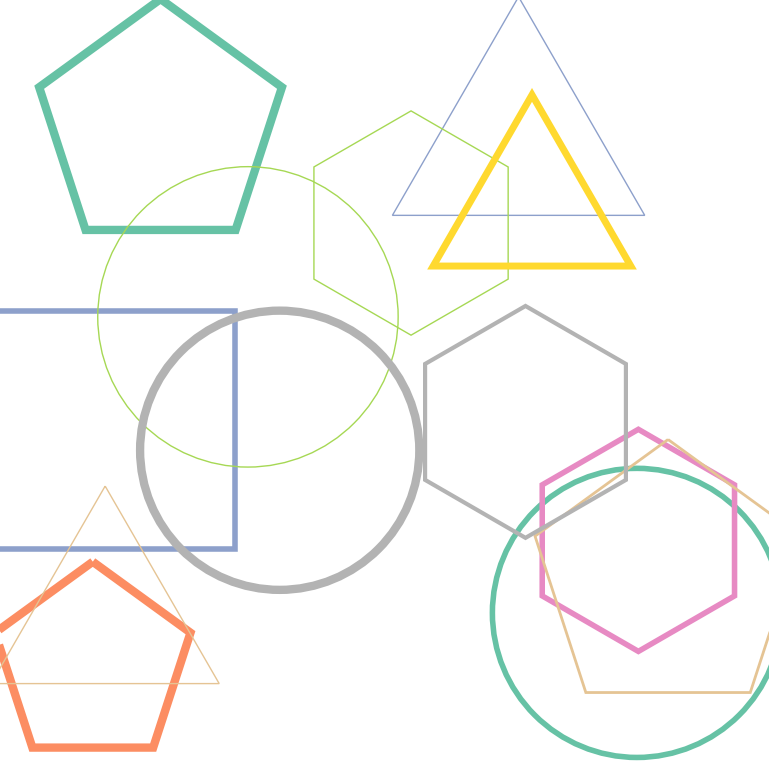[{"shape": "circle", "thickness": 2, "radius": 0.94, "center": [0.827, 0.204]}, {"shape": "pentagon", "thickness": 3, "radius": 0.83, "center": [0.209, 0.835]}, {"shape": "pentagon", "thickness": 3, "radius": 0.67, "center": [0.12, 0.137]}, {"shape": "square", "thickness": 2, "radius": 0.77, "center": [0.15, 0.442]}, {"shape": "triangle", "thickness": 0.5, "radius": 0.95, "center": [0.673, 0.815]}, {"shape": "hexagon", "thickness": 2, "radius": 0.72, "center": [0.829, 0.298]}, {"shape": "circle", "thickness": 0.5, "radius": 0.98, "center": [0.322, 0.588]}, {"shape": "hexagon", "thickness": 0.5, "radius": 0.73, "center": [0.534, 0.71]}, {"shape": "triangle", "thickness": 2.5, "radius": 0.74, "center": [0.691, 0.729]}, {"shape": "pentagon", "thickness": 1, "radius": 0.91, "center": [0.868, 0.248]}, {"shape": "triangle", "thickness": 0.5, "radius": 0.86, "center": [0.137, 0.198]}, {"shape": "hexagon", "thickness": 1.5, "radius": 0.75, "center": [0.682, 0.452]}, {"shape": "circle", "thickness": 3, "radius": 0.91, "center": [0.363, 0.415]}]